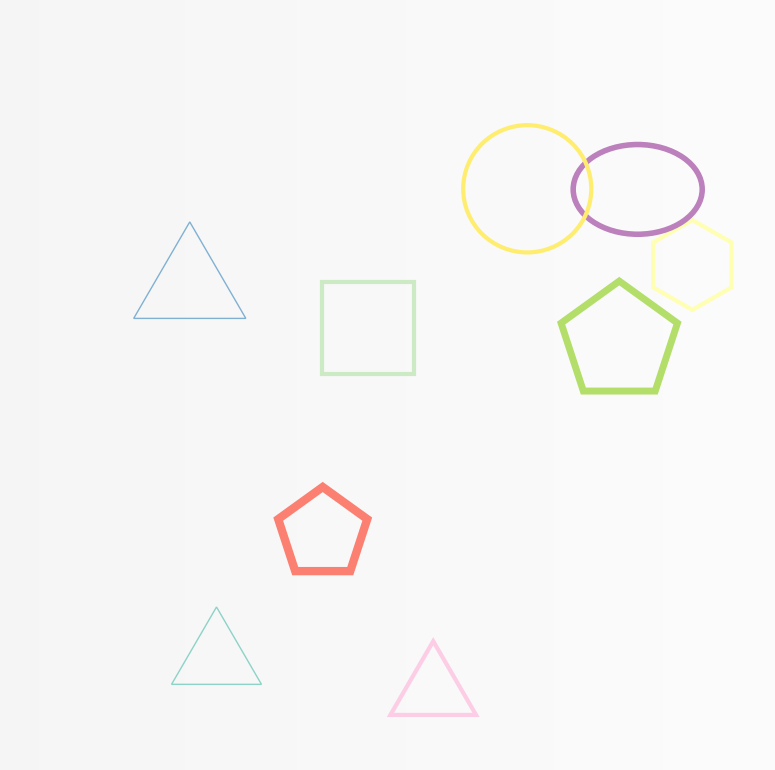[{"shape": "triangle", "thickness": 0.5, "radius": 0.33, "center": [0.279, 0.145]}, {"shape": "hexagon", "thickness": 1.5, "radius": 0.29, "center": [0.893, 0.656]}, {"shape": "pentagon", "thickness": 3, "radius": 0.3, "center": [0.416, 0.307]}, {"shape": "triangle", "thickness": 0.5, "radius": 0.42, "center": [0.245, 0.628]}, {"shape": "pentagon", "thickness": 2.5, "radius": 0.39, "center": [0.799, 0.556]}, {"shape": "triangle", "thickness": 1.5, "radius": 0.32, "center": [0.559, 0.103]}, {"shape": "oval", "thickness": 2, "radius": 0.42, "center": [0.823, 0.754]}, {"shape": "square", "thickness": 1.5, "radius": 0.3, "center": [0.475, 0.574]}, {"shape": "circle", "thickness": 1.5, "radius": 0.41, "center": [0.68, 0.755]}]